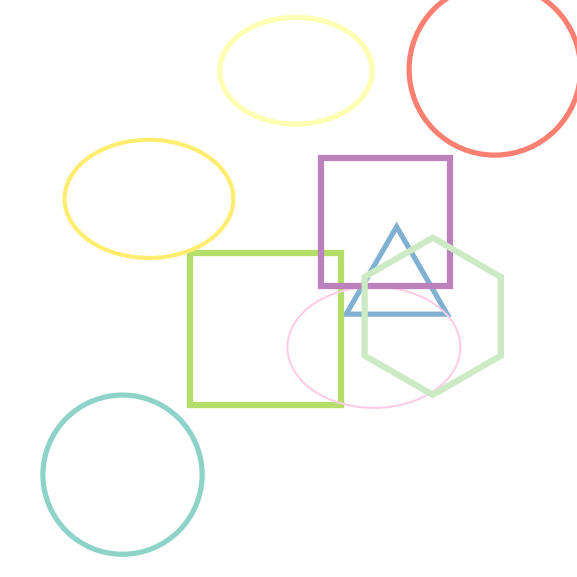[{"shape": "circle", "thickness": 2.5, "radius": 0.69, "center": [0.212, 0.177]}, {"shape": "oval", "thickness": 2.5, "radius": 0.66, "center": [0.512, 0.877]}, {"shape": "circle", "thickness": 2.5, "radius": 0.74, "center": [0.857, 0.879]}, {"shape": "triangle", "thickness": 2.5, "radius": 0.5, "center": [0.687, 0.506]}, {"shape": "square", "thickness": 3, "radius": 0.66, "center": [0.46, 0.429]}, {"shape": "oval", "thickness": 1, "radius": 0.75, "center": [0.647, 0.398]}, {"shape": "square", "thickness": 3, "radius": 0.56, "center": [0.667, 0.615]}, {"shape": "hexagon", "thickness": 3, "radius": 0.68, "center": [0.749, 0.451]}, {"shape": "oval", "thickness": 2, "radius": 0.73, "center": [0.258, 0.655]}]